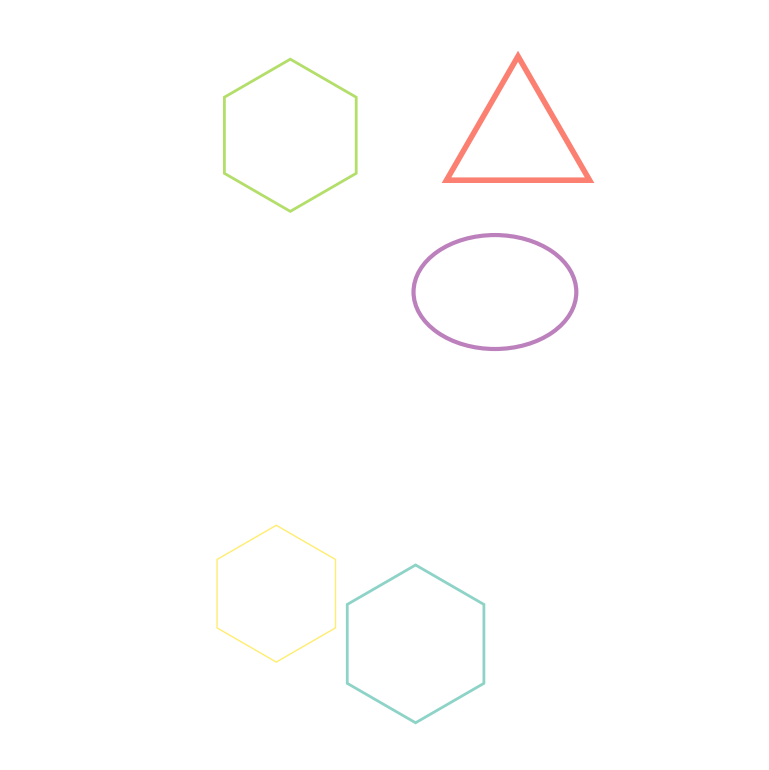[{"shape": "hexagon", "thickness": 1, "radius": 0.51, "center": [0.54, 0.164]}, {"shape": "triangle", "thickness": 2, "radius": 0.54, "center": [0.673, 0.82]}, {"shape": "hexagon", "thickness": 1, "radius": 0.49, "center": [0.377, 0.824]}, {"shape": "oval", "thickness": 1.5, "radius": 0.53, "center": [0.643, 0.621]}, {"shape": "hexagon", "thickness": 0.5, "radius": 0.44, "center": [0.359, 0.229]}]